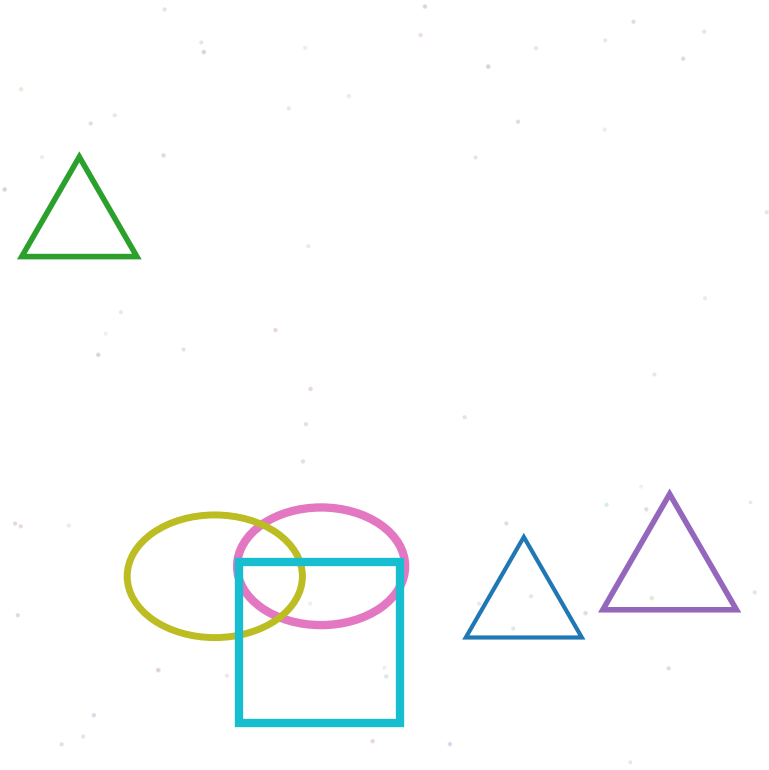[{"shape": "triangle", "thickness": 1.5, "radius": 0.44, "center": [0.68, 0.216]}, {"shape": "triangle", "thickness": 2, "radius": 0.43, "center": [0.103, 0.71]}, {"shape": "triangle", "thickness": 2, "radius": 0.5, "center": [0.87, 0.258]}, {"shape": "oval", "thickness": 3, "radius": 0.55, "center": [0.417, 0.265]}, {"shape": "oval", "thickness": 2.5, "radius": 0.57, "center": [0.279, 0.252]}, {"shape": "square", "thickness": 3, "radius": 0.52, "center": [0.415, 0.165]}]